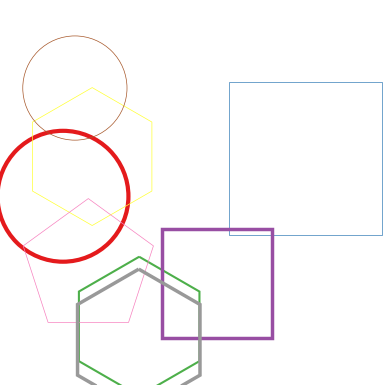[{"shape": "circle", "thickness": 3, "radius": 0.85, "center": [0.164, 0.49]}, {"shape": "square", "thickness": 0.5, "radius": 0.99, "center": [0.794, 0.588]}, {"shape": "hexagon", "thickness": 1.5, "radius": 0.9, "center": [0.362, 0.152]}, {"shape": "square", "thickness": 2.5, "radius": 0.71, "center": [0.564, 0.264]}, {"shape": "hexagon", "thickness": 0.5, "radius": 0.9, "center": [0.239, 0.593]}, {"shape": "circle", "thickness": 0.5, "radius": 0.68, "center": [0.195, 0.771]}, {"shape": "pentagon", "thickness": 0.5, "radius": 0.89, "center": [0.229, 0.306]}, {"shape": "hexagon", "thickness": 2.5, "radius": 0.92, "center": [0.36, 0.117]}]